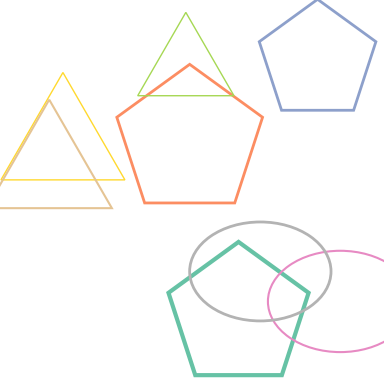[{"shape": "pentagon", "thickness": 3, "radius": 0.96, "center": [0.62, 0.18]}, {"shape": "pentagon", "thickness": 2, "radius": 1.0, "center": [0.493, 0.634]}, {"shape": "pentagon", "thickness": 2, "radius": 0.8, "center": [0.825, 0.842]}, {"shape": "oval", "thickness": 1.5, "radius": 0.94, "center": [0.884, 0.217]}, {"shape": "triangle", "thickness": 1, "radius": 0.72, "center": [0.483, 0.824]}, {"shape": "triangle", "thickness": 1, "radius": 0.93, "center": [0.163, 0.626]}, {"shape": "triangle", "thickness": 1.5, "radius": 0.94, "center": [0.128, 0.553]}, {"shape": "oval", "thickness": 2, "radius": 0.92, "center": [0.676, 0.295]}]